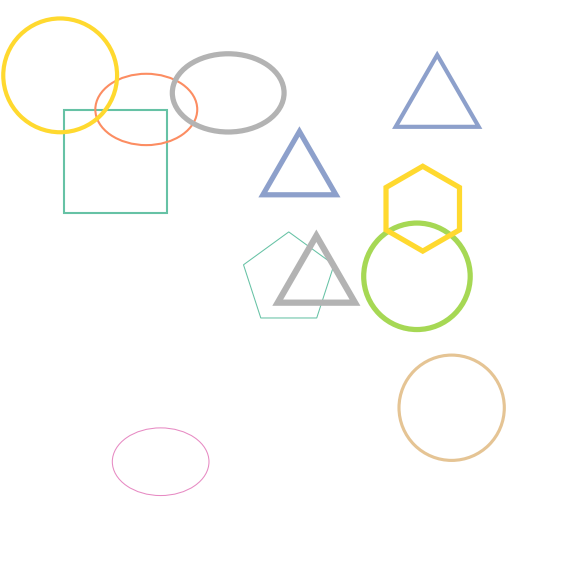[{"shape": "square", "thickness": 1, "radius": 0.45, "center": [0.2, 0.719]}, {"shape": "pentagon", "thickness": 0.5, "radius": 0.41, "center": [0.5, 0.515]}, {"shape": "oval", "thickness": 1, "radius": 0.44, "center": [0.253, 0.81]}, {"shape": "triangle", "thickness": 2, "radius": 0.42, "center": [0.757, 0.821]}, {"shape": "triangle", "thickness": 2.5, "radius": 0.37, "center": [0.518, 0.698]}, {"shape": "oval", "thickness": 0.5, "radius": 0.42, "center": [0.278, 0.2]}, {"shape": "circle", "thickness": 2.5, "radius": 0.46, "center": [0.722, 0.521]}, {"shape": "circle", "thickness": 2, "radius": 0.49, "center": [0.104, 0.869]}, {"shape": "hexagon", "thickness": 2.5, "radius": 0.37, "center": [0.732, 0.638]}, {"shape": "circle", "thickness": 1.5, "radius": 0.46, "center": [0.782, 0.293]}, {"shape": "triangle", "thickness": 3, "radius": 0.39, "center": [0.548, 0.514]}, {"shape": "oval", "thickness": 2.5, "radius": 0.48, "center": [0.395, 0.838]}]